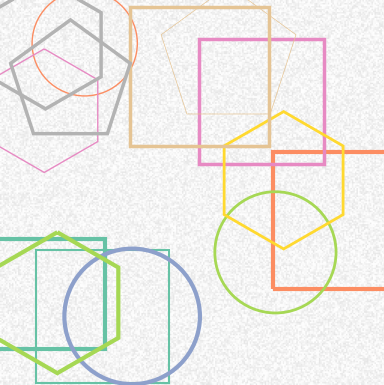[{"shape": "square", "thickness": 1.5, "radius": 0.86, "center": [0.266, 0.178]}, {"shape": "square", "thickness": 3, "radius": 0.72, "center": [0.129, 0.237]}, {"shape": "square", "thickness": 3, "radius": 0.89, "center": [0.887, 0.428]}, {"shape": "circle", "thickness": 1, "radius": 0.68, "center": [0.22, 0.887]}, {"shape": "circle", "thickness": 3, "radius": 0.88, "center": [0.343, 0.178]}, {"shape": "hexagon", "thickness": 1, "radius": 0.8, "center": [0.115, 0.713]}, {"shape": "square", "thickness": 2.5, "radius": 0.81, "center": [0.679, 0.736]}, {"shape": "hexagon", "thickness": 3, "radius": 0.91, "center": [0.149, 0.214]}, {"shape": "circle", "thickness": 2, "radius": 0.79, "center": [0.715, 0.345]}, {"shape": "hexagon", "thickness": 2, "radius": 0.89, "center": [0.737, 0.532]}, {"shape": "pentagon", "thickness": 0.5, "radius": 0.92, "center": [0.594, 0.853]}, {"shape": "square", "thickness": 2.5, "radius": 0.9, "center": [0.518, 0.802]}, {"shape": "hexagon", "thickness": 2.5, "radius": 0.83, "center": [0.118, 0.884]}, {"shape": "pentagon", "thickness": 2.5, "radius": 0.82, "center": [0.183, 0.785]}]